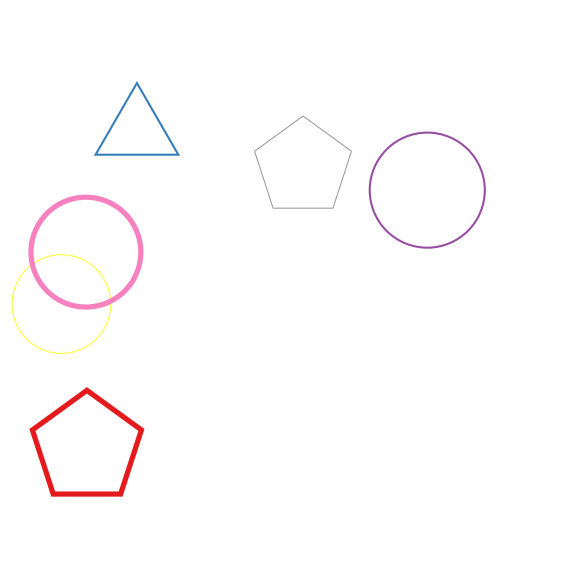[{"shape": "pentagon", "thickness": 2.5, "radius": 0.5, "center": [0.151, 0.224]}, {"shape": "triangle", "thickness": 1, "radius": 0.41, "center": [0.237, 0.773]}, {"shape": "circle", "thickness": 1, "radius": 0.5, "center": [0.74, 0.67]}, {"shape": "circle", "thickness": 0.5, "radius": 0.43, "center": [0.106, 0.473]}, {"shape": "circle", "thickness": 2.5, "radius": 0.48, "center": [0.149, 0.563]}, {"shape": "pentagon", "thickness": 0.5, "radius": 0.44, "center": [0.525, 0.71]}]